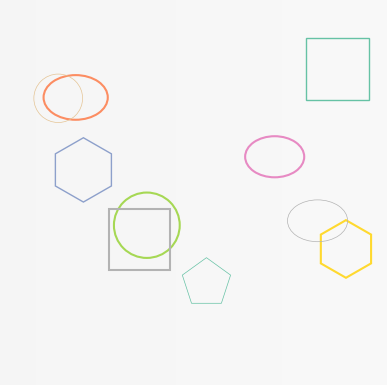[{"shape": "pentagon", "thickness": 0.5, "radius": 0.33, "center": [0.533, 0.265]}, {"shape": "square", "thickness": 1, "radius": 0.41, "center": [0.871, 0.821]}, {"shape": "oval", "thickness": 1.5, "radius": 0.41, "center": [0.195, 0.747]}, {"shape": "hexagon", "thickness": 1, "radius": 0.42, "center": [0.215, 0.559]}, {"shape": "oval", "thickness": 1.5, "radius": 0.38, "center": [0.709, 0.593]}, {"shape": "circle", "thickness": 1.5, "radius": 0.42, "center": [0.379, 0.415]}, {"shape": "hexagon", "thickness": 1.5, "radius": 0.37, "center": [0.893, 0.353]}, {"shape": "circle", "thickness": 0.5, "radius": 0.31, "center": [0.15, 0.745]}, {"shape": "oval", "thickness": 0.5, "radius": 0.39, "center": [0.819, 0.427]}, {"shape": "square", "thickness": 1.5, "radius": 0.4, "center": [0.359, 0.377]}]